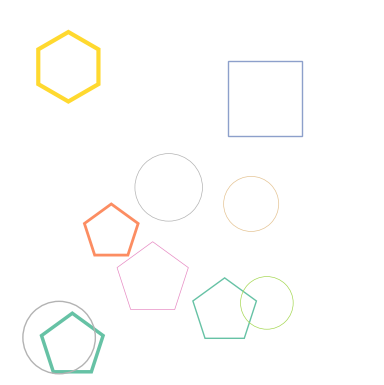[{"shape": "pentagon", "thickness": 2.5, "radius": 0.42, "center": [0.188, 0.102]}, {"shape": "pentagon", "thickness": 1, "radius": 0.43, "center": [0.584, 0.191]}, {"shape": "pentagon", "thickness": 2, "radius": 0.37, "center": [0.289, 0.397]}, {"shape": "square", "thickness": 1, "radius": 0.48, "center": [0.689, 0.744]}, {"shape": "pentagon", "thickness": 0.5, "radius": 0.49, "center": [0.397, 0.275]}, {"shape": "circle", "thickness": 0.5, "radius": 0.34, "center": [0.693, 0.213]}, {"shape": "hexagon", "thickness": 3, "radius": 0.45, "center": [0.178, 0.827]}, {"shape": "circle", "thickness": 0.5, "radius": 0.36, "center": [0.652, 0.47]}, {"shape": "circle", "thickness": 0.5, "radius": 0.44, "center": [0.438, 0.513]}, {"shape": "circle", "thickness": 1, "radius": 0.47, "center": [0.154, 0.123]}]